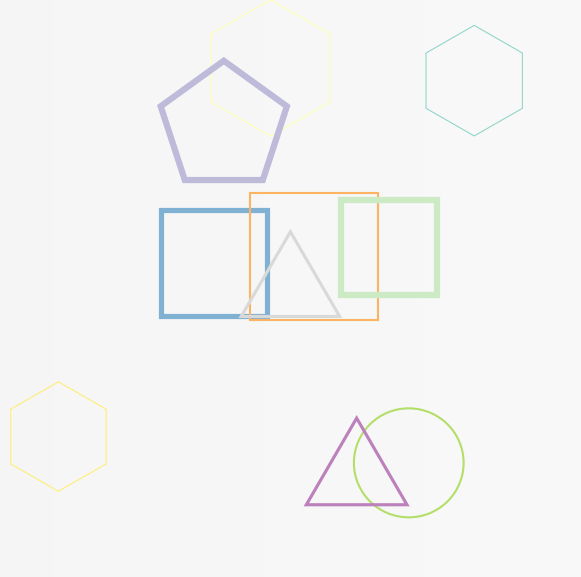[{"shape": "hexagon", "thickness": 0.5, "radius": 0.48, "center": [0.816, 0.859]}, {"shape": "hexagon", "thickness": 0.5, "radius": 0.59, "center": [0.465, 0.881]}, {"shape": "pentagon", "thickness": 3, "radius": 0.57, "center": [0.385, 0.78]}, {"shape": "square", "thickness": 2.5, "radius": 0.46, "center": [0.368, 0.544]}, {"shape": "square", "thickness": 1, "radius": 0.55, "center": [0.54, 0.555]}, {"shape": "circle", "thickness": 1, "radius": 0.47, "center": [0.703, 0.198]}, {"shape": "triangle", "thickness": 1.5, "radius": 0.49, "center": [0.5, 0.5]}, {"shape": "triangle", "thickness": 1.5, "radius": 0.5, "center": [0.614, 0.175]}, {"shape": "square", "thickness": 3, "radius": 0.41, "center": [0.669, 0.571]}, {"shape": "hexagon", "thickness": 0.5, "radius": 0.47, "center": [0.101, 0.243]}]